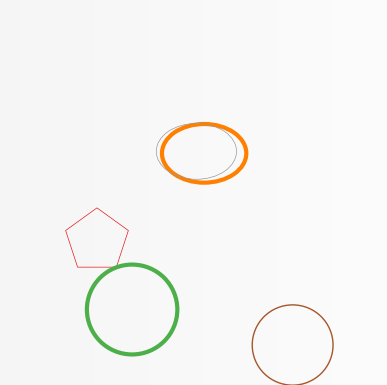[{"shape": "pentagon", "thickness": 0.5, "radius": 0.43, "center": [0.25, 0.375]}, {"shape": "circle", "thickness": 3, "radius": 0.58, "center": [0.341, 0.196]}, {"shape": "oval", "thickness": 3, "radius": 0.54, "center": [0.527, 0.602]}, {"shape": "circle", "thickness": 1, "radius": 0.52, "center": [0.755, 0.104]}, {"shape": "oval", "thickness": 0.5, "radius": 0.52, "center": [0.507, 0.607]}]